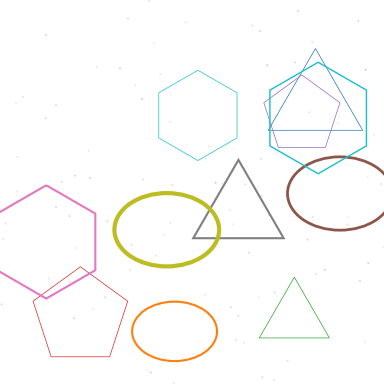[{"shape": "triangle", "thickness": 0.5, "radius": 0.71, "center": [0.819, 0.732]}, {"shape": "oval", "thickness": 1.5, "radius": 0.55, "center": [0.453, 0.139]}, {"shape": "triangle", "thickness": 0.5, "radius": 0.53, "center": [0.765, 0.175]}, {"shape": "pentagon", "thickness": 0.5, "radius": 0.65, "center": [0.209, 0.178]}, {"shape": "pentagon", "thickness": 0.5, "radius": 0.52, "center": [0.784, 0.701]}, {"shape": "oval", "thickness": 2, "radius": 0.68, "center": [0.883, 0.497]}, {"shape": "hexagon", "thickness": 1.5, "radius": 0.74, "center": [0.12, 0.372]}, {"shape": "triangle", "thickness": 1.5, "radius": 0.68, "center": [0.619, 0.449]}, {"shape": "oval", "thickness": 3, "radius": 0.68, "center": [0.433, 0.403]}, {"shape": "hexagon", "thickness": 0.5, "radius": 0.59, "center": [0.514, 0.7]}, {"shape": "hexagon", "thickness": 1, "radius": 0.72, "center": [0.826, 0.694]}]